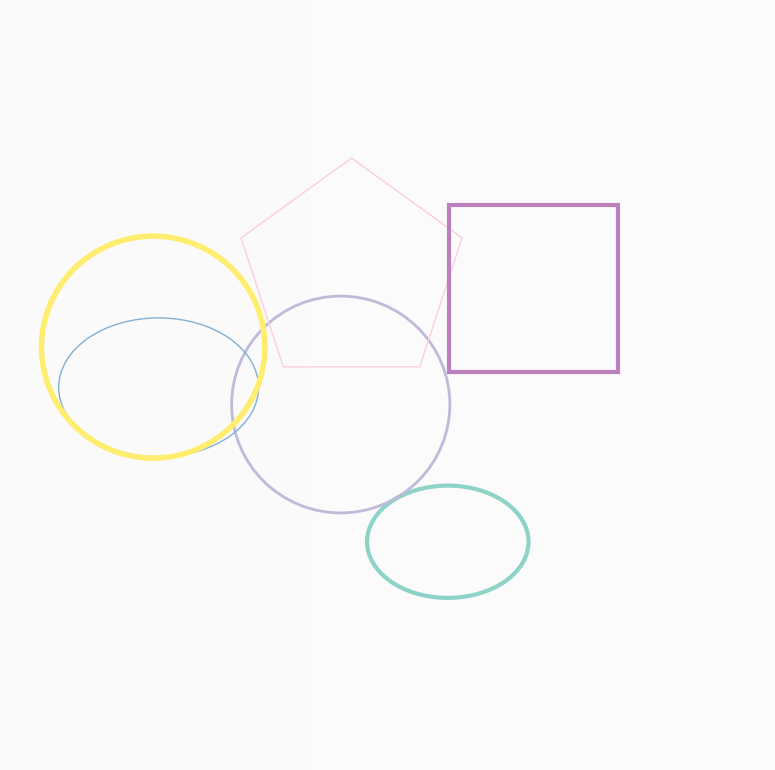[{"shape": "oval", "thickness": 1.5, "radius": 0.52, "center": [0.578, 0.296]}, {"shape": "circle", "thickness": 1, "radius": 0.7, "center": [0.44, 0.475]}, {"shape": "oval", "thickness": 0.5, "radius": 0.64, "center": [0.205, 0.497]}, {"shape": "pentagon", "thickness": 0.5, "radius": 0.75, "center": [0.454, 0.645]}, {"shape": "square", "thickness": 1.5, "radius": 0.54, "center": [0.689, 0.625]}, {"shape": "circle", "thickness": 2, "radius": 0.72, "center": [0.198, 0.549]}]